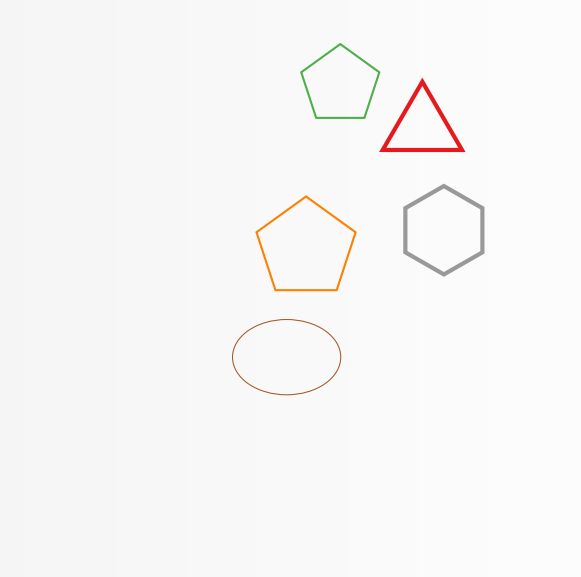[{"shape": "triangle", "thickness": 2, "radius": 0.39, "center": [0.727, 0.779]}, {"shape": "pentagon", "thickness": 1, "radius": 0.35, "center": [0.585, 0.852]}, {"shape": "pentagon", "thickness": 1, "radius": 0.45, "center": [0.527, 0.569]}, {"shape": "oval", "thickness": 0.5, "radius": 0.47, "center": [0.493, 0.381]}, {"shape": "hexagon", "thickness": 2, "radius": 0.38, "center": [0.764, 0.6]}]